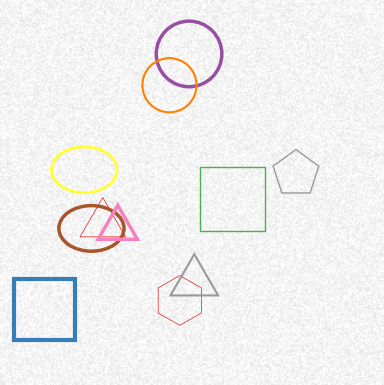[{"shape": "triangle", "thickness": 0.5, "radius": 0.34, "center": [0.267, 0.419]}, {"shape": "hexagon", "thickness": 0.5, "radius": 0.32, "center": [0.467, 0.22]}, {"shape": "square", "thickness": 3, "radius": 0.4, "center": [0.117, 0.196]}, {"shape": "square", "thickness": 1, "radius": 0.42, "center": [0.604, 0.483]}, {"shape": "circle", "thickness": 2.5, "radius": 0.43, "center": [0.491, 0.86]}, {"shape": "circle", "thickness": 1.5, "radius": 0.35, "center": [0.44, 0.779]}, {"shape": "oval", "thickness": 2, "radius": 0.43, "center": [0.219, 0.559]}, {"shape": "oval", "thickness": 2.5, "radius": 0.42, "center": [0.238, 0.407]}, {"shape": "triangle", "thickness": 2.5, "radius": 0.29, "center": [0.306, 0.408]}, {"shape": "triangle", "thickness": 1.5, "radius": 0.36, "center": [0.505, 0.268]}, {"shape": "pentagon", "thickness": 1, "radius": 0.31, "center": [0.769, 0.549]}]